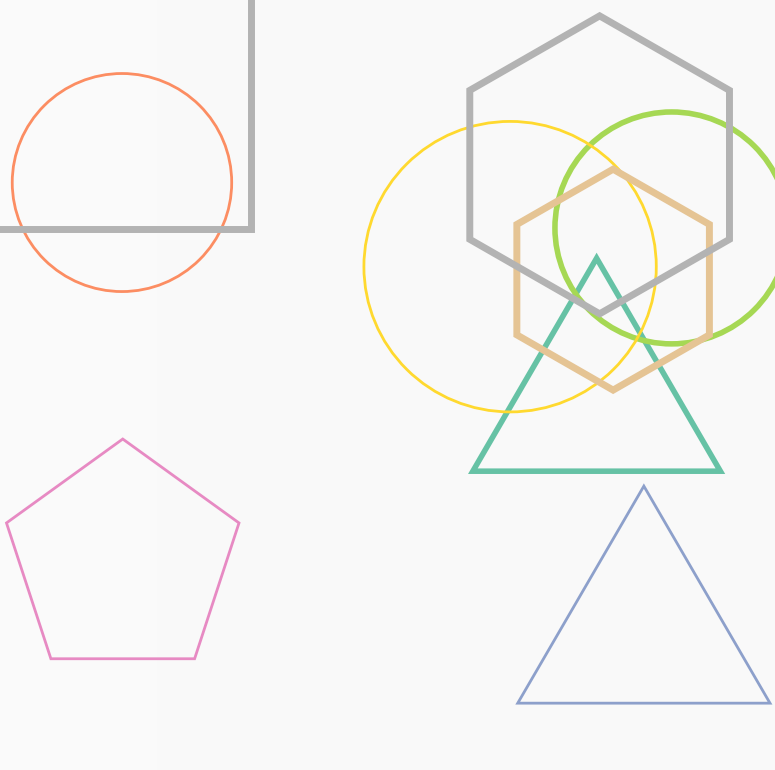[{"shape": "triangle", "thickness": 2, "radius": 0.92, "center": [0.77, 0.48]}, {"shape": "circle", "thickness": 1, "radius": 0.71, "center": [0.157, 0.763]}, {"shape": "triangle", "thickness": 1, "radius": 0.94, "center": [0.831, 0.181]}, {"shape": "pentagon", "thickness": 1, "radius": 0.79, "center": [0.158, 0.272]}, {"shape": "circle", "thickness": 2, "radius": 0.75, "center": [0.867, 0.704]}, {"shape": "circle", "thickness": 1, "radius": 0.94, "center": [0.658, 0.654]}, {"shape": "hexagon", "thickness": 2.5, "radius": 0.72, "center": [0.791, 0.637]}, {"shape": "square", "thickness": 2.5, "radius": 0.92, "center": [0.14, 0.887]}, {"shape": "hexagon", "thickness": 2.5, "radius": 0.97, "center": [0.774, 0.786]}]